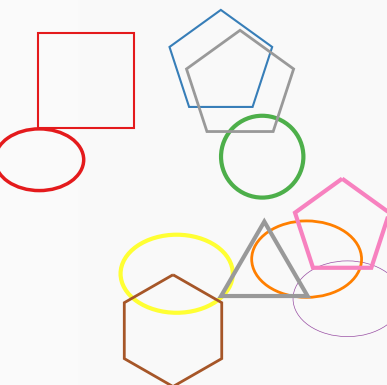[{"shape": "oval", "thickness": 2.5, "radius": 0.57, "center": [0.102, 0.585]}, {"shape": "square", "thickness": 1.5, "radius": 0.62, "center": [0.222, 0.792]}, {"shape": "pentagon", "thickness": 1.5, "radius": 0.7, "center": [0.57, 0.835]}, {"shape": "circle", "thickness": 3, "radius": 0.53, "center": [0.677, 0.593]}, {"shape": "oval", "thickness": 0.5, "radius": 0.7, "center": [0.897, 0.224]}, {"shape": "oval", "thickness": 2, "radius": 0.71, "center": [0.791, 0.327]}, {"shape": "oval", "thickness": 3, "radius": 0.72, "center": [0.456, 0.289]}, {"shape": "hexagon", "thickness": 2, "radius": 0.73, "center": [0.446, 0.141]}, {"shape": "pentagon", "thickness": 3, "radius": 0.64, "center": [0.883, 0.408]}, {"shape": "triangle", "thickness": 3, "radius": 0.64, "center": [0.682, 0.296]}, {"shape": "pentagon", "thickness": 2, "radius": 0.73, "center": [0.62, 0.776]}]